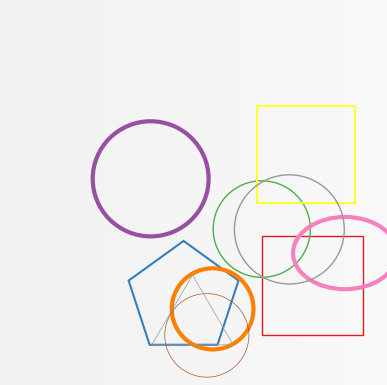[{"shape": "square", "thickness": 1, "radius": 0.65, "center": [0.806, 0.259]}, {"shape": "pentagon", "thickness": 1.5, "radius": 0.75, "center": [0.474, 0.225]}, {"shape": "circle", "thickness": 1, "radius": 0.63, "center": [0.676, 0.405]}, {"shape": "circle", "thickness": 3, "radius": 0.75, "center": [0.389, 0.536]}, {"shape": "circle", "thickness": 3, "radius": 0.53, "center": [0.549, 0.198]}, {"shape": "square", "thickness": 1.5, "radius": 0.63, "center": [0.789, 0.599]}, {"shape": "circle", "thickness": 0.5, "radius": 0.54, "center": [0.534, 0.129]}, {"shape": "oval", "thickness": 3, "radius": 0.67, "center": [0.89, 0.343]}, {"shape": "circle", "thickness": 1, "radius": 0.71, "center": [0.747, 0.404]}, {"shape": "triangle", "thickness": 0.5, "radius": 0.61, "center": [0.497, 0.165]}]